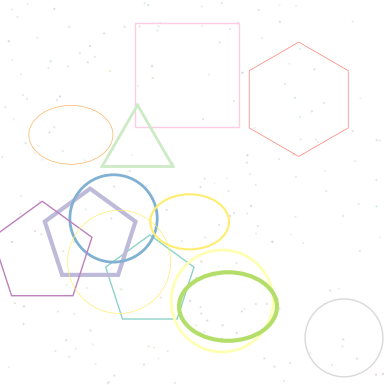[{"shape": "pentagon", "thickness": 1, "radius": 0.6, "center": [0.389, 0.269]}, {"shape": "circle", "thickness": 2, "radius": 0.66, "center": [0.577, 0.218]}, {"shape": "pentagon", "thickness": 3, "radius": 0.62, "center": [0.234, 0.386]}, {"shape": "hexagon", "thickness": 0.5, "radius": 0.74, "center": [0.776, 0.742]}, {"shape": "circle", "thickness": 2, "radius": 0.57, "center": [0.295, 0.433]}, {"shape": "oval", "thickness": 0.5, "radius": 0.55, "center": [0.184, 0.65]}, {"shape": "oval", "thickness": 3, "radius": 0.64, "center": [0.592, 0.204]}, {"shape": "square", "thickness": 1, "radius": 0.68, "center": [0.487, 0.806]}, {"shape": "circle", "thickness": 1, "radius": 0.51, "center": [0.893, 0.122]}, {"shape": "pentagon", "thickness": 1, "radius": 0.68, "center": [0.11, 0.342]}, {"shape": "triangle", "thickness": 2, "radius": 0.53, "center": [0.357, 0.621]}, {"shape": "oval", "thickness": 1.5, "radius": 0.51, "center": [0.492, 0.424]}, {"shape": "circle", "thickness": 0.5, "radius": 0.67, "center": [0.309, 0.32]}]